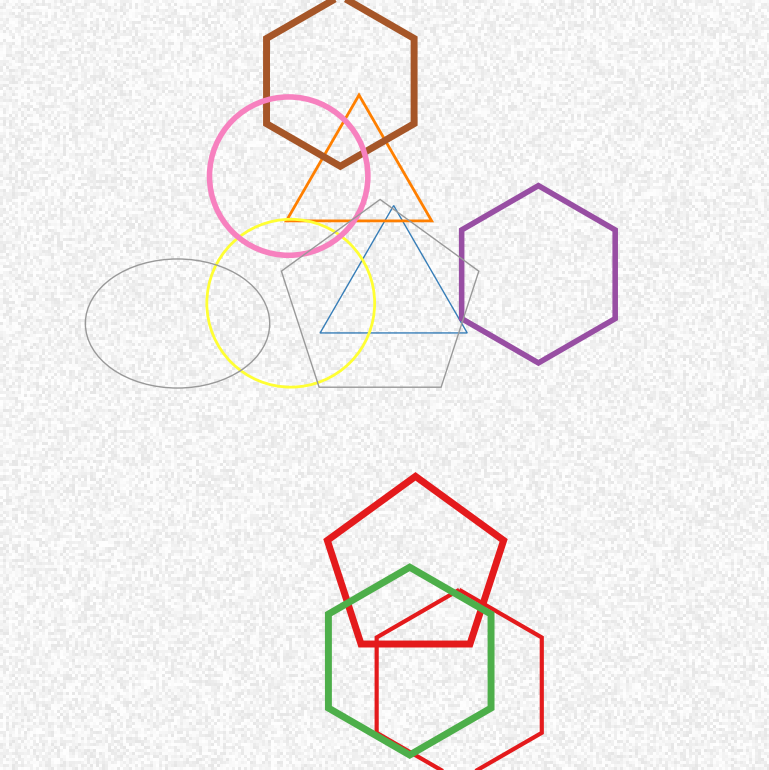[{"shape": "pentagon", "thickness": 2.5, "radius": 0.6, "center": [0.54, 0.261]}, {"shape": "hexagon", "thickness": 1.5, "radius": 0.62, "center": [0.596, 0.11]}, {"shape": "triangle", "thickness": 0.5, "radius": 0.55, "center": [0.511, 0.623]}, {"shape": "hexagon", "thickness": 2.5, "radius": 0.61, "center": [0.532, 0.141]}, {"shape": "hexagon", "thickness": 2, "radius": 0.58, "center": [0.699, 0.644]}, {"shape": "triangle", "thickness": 1, "radius": 0.54, "center": [0.466, 0.768]}, {"shape": "circle", "thickness": 1, "radius": 0.54, "center": [0.378, 0.606]}, {"shape": "hexagon", "thickness": 2.5, "radius": 0.55, "center": [0.442, 0.895]}, {"shape": "circle", "thickness": 2, "radius": 0.51, "center": [0.375, 0.771]}, {"shape": "oval", "thickness": 0.5, "radius": 0.6, "center": [0.231, 0.58]}, {"shape": "pentagon", "thickness": 0.5, "radius": 0.67, "center": [0.494, 0.606]}]